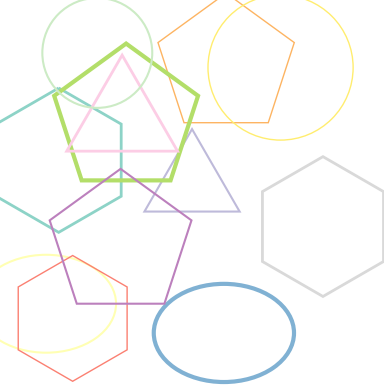[{"shape": "hexagon", "thickness": 2, "radius": 0.94, "center": [0.152, 0.584]}, {"shape": "oval", "thickness": 1.5, "radius": 0.91, "center": [0.12, 0.211]}, {"shape": "triangle", "thickness": 1.5, "radius": 0.71, "center": [0.499, 0.522]}, {"shape": "hexagon", "thickness": 1, "radius": 0.82, "center": [0.189, 0.173]}, {"shape": "oval", "thickness": 3, "radius": 0.91, "center": [0.582, 0.135]}, {"shape": "pentagon", "thickness": 1, "radius": 0.93, "center": [0.587, 0.832]}, {"shape": "pentagon", "thickness": 3, "radius": 0.98, "center": [0.328, 0.69]}, {"shape": "triangle", "thickness": 2, "radius": 0.83, "center": [0.317, 0.691]}, {"shape": "hexagon", "thickness": 2, "radius": 0.91, "center": [0.839, 0.412]}, {"shape": "pentagon", "thickness": 1.5, "radius": 0.97, "center": [0.313, 0.368]}, {"shape": "circle", "thickness": 1.5, "radius": 0.71, "center": [0.253, 0.863]}, {"shape": "circle", "thickness": 1, "radius": 0.94, "center": [0.729, 0.825]}]